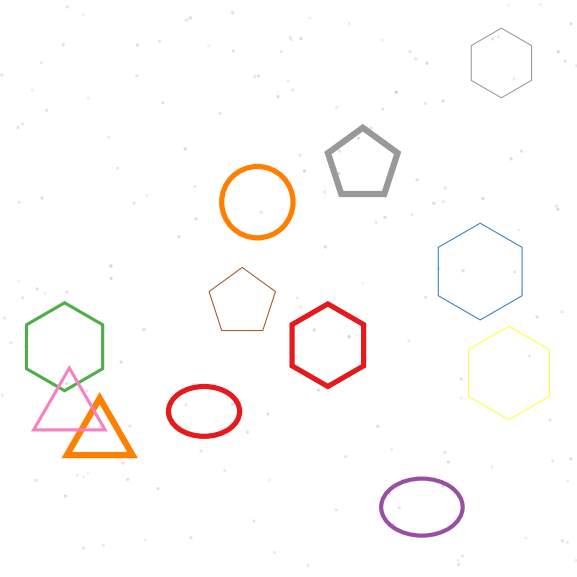[{"shape": "oval", "thickness": 2.5, "radius": 0.31, "center": [0.353, 0.287]}, {"shape": "hexagon", "thickness": 2.5, "radius": 0.36, "center": [0.568, 0.401]}, {"shape": "hexagon", "thickness": 0.5, "radius": 0.42, "center": [0.831, 0.529]}, {"shape": "hexagon", "thickness": 1.5, "radius": 0.38, "center": [0.112, 0.399]}, {"shape": "oval", "thickness": 2, "radius": 0.35, "center": [0.731, 0.121]}, {"shape": "circle", "thickness": 2.5, "radius": 0.31, "center": [0.446, 0.649]}, {"shape": "triangle", "thickness": 3, "radius": 0.33, "center": [0.173, 0.244]}, {"shape": "hexagon", "thickness": 0.5, "radius": 0.4, "center": [0.881, 0.353]}, {"shape": "pentagon", "thickness": 0.5, "radius": 0.3, "center": [0.419, 0.476]}, {"shape": "triangle", "thickness": 1.5, "radius": 0.36, "center": [0.12, 0.29]}, {"shape": "hexagon", "thickness": 0.5, "radius": 0.3, "center": [0.868, 0.89]}, {"shape": "pentagon", "thickness": 3, "radius": 0.32, "center": [0.628, 0.715]}]